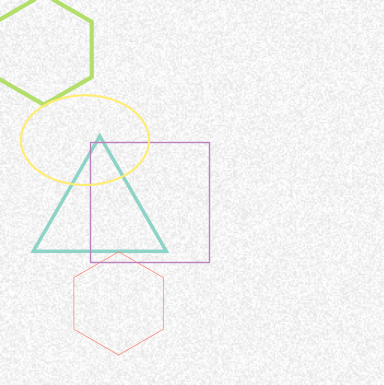[{"shape": "triangle", "thickness": 2.5, "radius": 1.0, "center": [0.259, 0.447]}, {"shape": "hexagon", "thickness": 0.5, "radius": 0.67, "center": [0.308, 0.212]}, {"shape": "hexagon", "thickness": 3, "radius": 0.72, "center": [0.114, 0.872]}, {"shape": "square", "thickness": 1, "radius": 0.78, "center": [0.389, 0.475]}, {"shape": "oval", "thickness": 1.5, "radius": 0.83, "center": [0.221, 0.636]}]